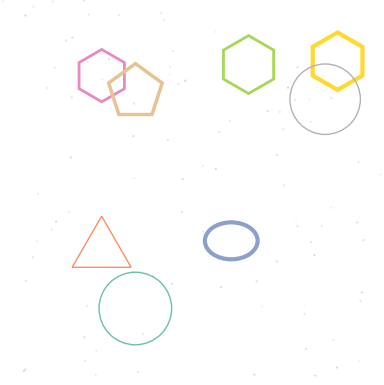[{"shape": "circle", "thickness": 1, "radius": 0.47, "center": [0.352, 0.199]}, {"shape": "triangle", "thickness": 1, "radius": 0.44, "center": [0.264, 0.35]}, {"shape": "oval", "thickness": 3, "radius": 0.34, "center": [0.601, 0.374]}, {"shape": "hexagon", "thickness": 2, "radius": 0.34, "center": [0.264, 0.804]}, {"shape": "hexagon", "thickness": 2, "radius": 0.38, "center": [0.646, 0.832]}, {"shape": "hexagon", "thickness": 3, "radius": 0.37, "center": [0.877, 0.841]}, {"shape": "pentagon", "thickness": 2.5, "radius": 0.37, "center": [0.352, 0.762]}, {"shape": "circle", "thickness": 1, "radius": 0.46, "center": [0.845, 0.742]}]